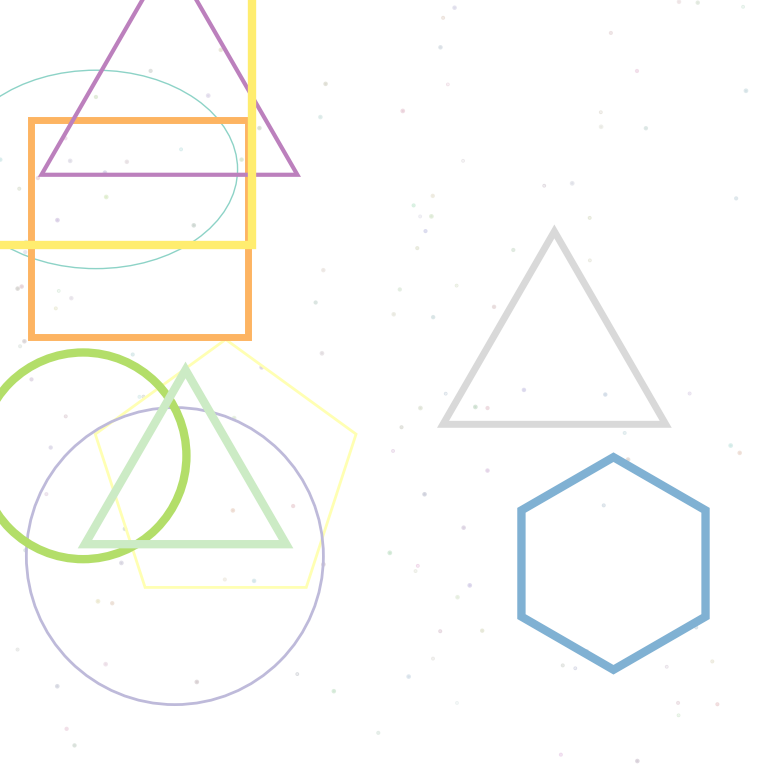[{"shape": "oval", "thickness": 0.5, "radius": 0.92, "center": [0.124, 0.78]}, {"shape": "pentagon", "thickness": 1, "radius": 0.89, "center": [0.293, 0.381]}, {"shape": "circle", "thickness": 1, "radius": 0.96, "center": [0.227, 0.278]}, {"shape": "hexagon", "thickness": 3, "radius": 0.69, "center": [0.797, 0.268]}, {"shape": "square", "thickness": 2.5, "radius": 0.7, "center": [0.181, 0.704]}, {"shape": "circle", "thickness": 3, "radius": 0.67, "center": [0.108, 0.408]}, {"shape": "triangle", "thickness": 2.5, "radius": 0.83, "center": [0.72, 0.532]}, {"shape": "triangle", "thickness": 1.5, "radius": 0.96, "center": [0.22, 0.869]}, {"shape": "triangle", "thickness": 3, "radius": 0.75, "center": [0.241, 0.369]}, {"shape": "square", "thickness": 3, "radius": 0.92, "center": [0.144, 0.865]}]